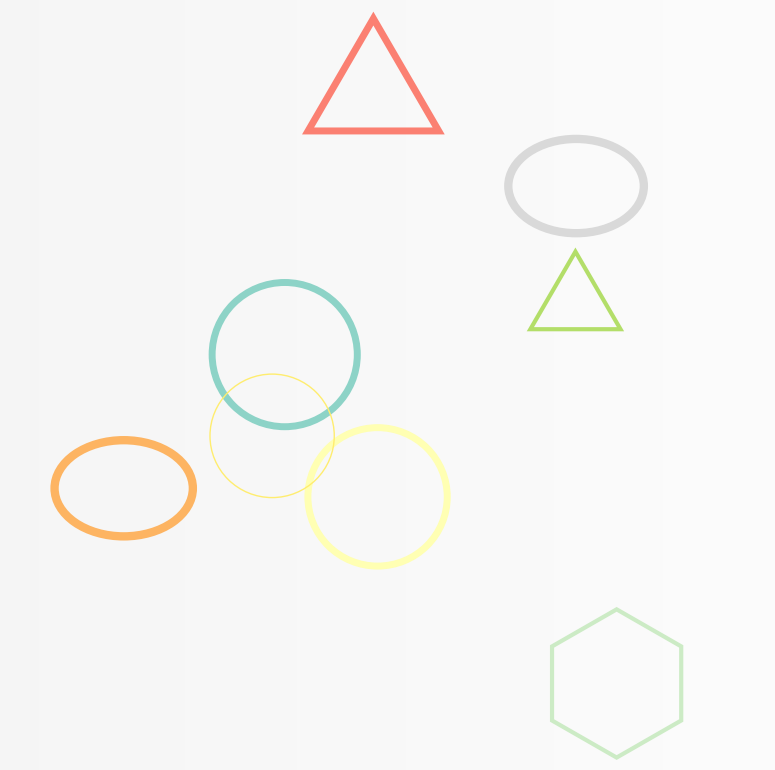[{"shape": "circle", "thickness": 2.5, "radius": 0.47, "center": [0.367, 0.539]}, {"shape": "circle", "thickness": 2.5, "radius": 0.45, "center": [0.487, 0.355]}, {"shape": "triangle", "thickness": 2.5, "radius": 0.49, "center": [0.482, 0.879]}, {"shape": "oval", "thickness": 3, "radius": 0.45, "center": [0.16, 0.366]}, {"shape": "triangle", "thickness": 1.5, "radius": 0.34, "center": [0.742, 0.606]}, {"shape": "oval", "thickness": 3, "radius": 0.44, "center": [0.743, 0.758]}, {"shape": "hexagon", "thickness": 1.5, "radius": 0.48, "center": [0.796, 0.112]}, {"shape": "circle", "thickness": 0.5, "radius": 0.4, "center": [0.351, 0.434]}]